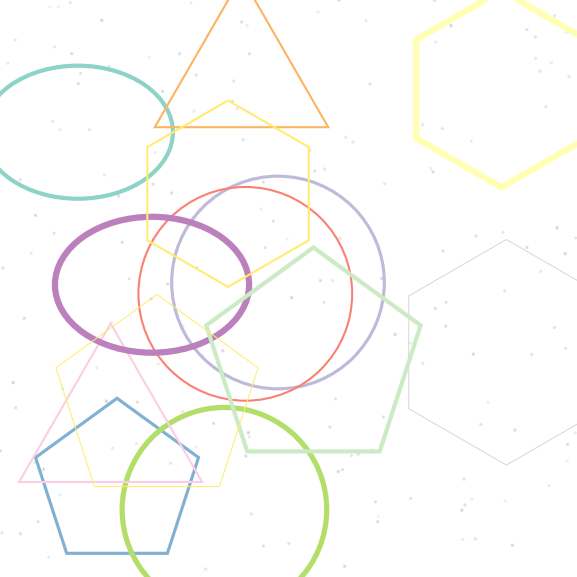[{"shape": "oval", "thickness": 2, "radius": 0.82, "center": [0.135, 0.77]}, {"shape": "hexagon", "thickness": 3, "radius": 0.85, "center": [0.868, 0.845]}, {"shape": "circle", "thickness": 1.5, "radius": 0.92, "center": [0.481, 0.51]}, {"shape": "circle", "thickness": 1, "radius": 0.93, "center": [0.425, 0.49]}, {"shape": "pentagon", "thickness": 1.5, "radius": 0.74, "center": [0.203, 0.161]}, {"shape": "triangle", "thickness": 1, "radius": 0.87, "center": [0.418, 0.866]}, {"shape": "circle", "thickness": 2.5, "radius": 0.89, "center": [0.389, 0.116]}, {"shape": "triangle", "thickness": 1, "radius": 0.91, "center": [0.192, 0.256]}, {"shape": "hexagon", "thickness": 0.5, "radius": 0.98, "center": [0.877, 0.389]}, {"shape": "oval", "thickness": 3, "radius": 0.84, "center": [0.263, 0.506]}, {"shape": "pentagon", "thickness": 2, "radius": 0.98, "center": [0.543, 0.375]}, {"shape": "hexagon", "thickness": 1, "radius": 0.81, "center": [0.395, 0.664]}, {"shape": "pentagon", "thickness": 0.5, "radius": 0.92, "center": [0.272, 0.305]}]